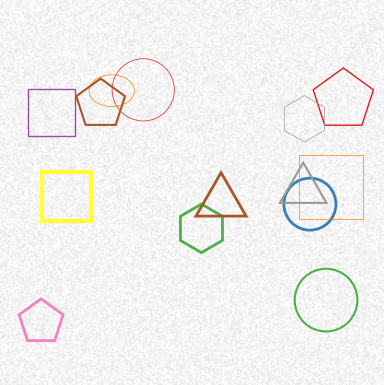[{"shape": "pentagon", "thickness": 1, "radius": 0.41, "center": [0.892, 0.741]}, {"shape": "circle", "thickness": 0.5, "radius": 0.4, "center": [0.372, 0.767]}, {"shape": "circle", "thickness": 2, "radius": 0.34, "center": [0.805, 0.47]}, {"shape": "hexagon", "thickness": 2, "radius": 0.31, "center": [0.523, 0.407]}, {"shape": "circle", "thickness": 1.5, "radius": 0.41, "center": [0.847, 0.221]}, {"shape": "square", "thickness": 1, "radius": 0.31, "center": [0.133, 0.708]}, {"shape": "oval", "thickness": 0.5, "radius": 0.29, "center": [0.29, 0.764]}, {"shape": "square", "thickness": 0.5, "radius": 0.41, "center": [0.86, 0.515]}, {"shape": "square", "thickness": 3, "radius": 0.32, "center": [0.172, 0.491]}, {"shape": "pentagon", "thickness": 1.5, "radius": 0.33, "center": [0.261, 0.729]}, {"shape": "triangle", "thickness": 2, "radius": 0.38, "center": [0.574, 0.476]}, {"shape": "pentagon", "thickness": 2, "radius": 0.3, "center": [0.107, 0.164]}, {"shape": "hexagon", "thickness": 0.5, "radius": 0.3, "center": [0.791, 0.691]}, {"shape": "triangle", "thickness": 1.5, "radius": 0.35, "center": [0.788, 0.508]}]